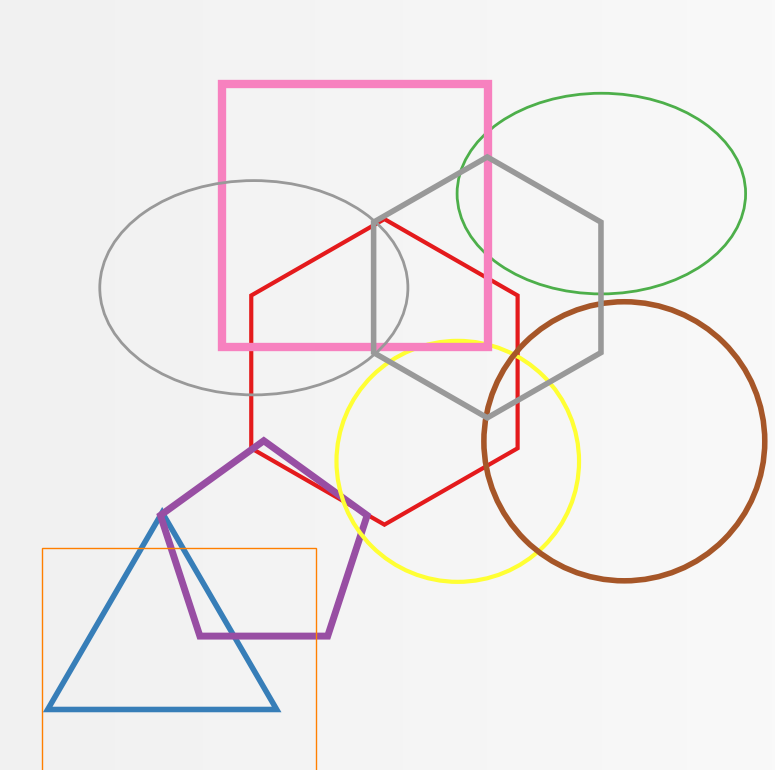[{"shape": "hexagon", "thickness": 1.5, "radius": 0.99, "center": [0.496, 0.517]}, {"shape": "triangle", "thickness": 2, "radius": 0.85, "center": [0.209, 0.164]}, {"shape": "oval", "thickness": 1, "radius": 0.93, "center": [0.776, 0.749]}, {"shape": "pentagon", "thickness": 2.5, "radius": 0.7, "center": [0.34, 0.287]}, {"shape": "square", "thickness": 0.5, "radius": 0.88, "center": [0.23, 0.111]}, {"shape": "circle", "thickness": 1.5, "radius": 0.78, "center": [0.591, 0.401]}, {"shape": "circle", "thickness": 2, "radius": 0.91, "center": [0.806, 0.427]}, {"shape": "square", "thickness": 3, "radius": 0.86, "center": [0.458, 0.72]}, {"shape": "hexagon", "thickness": 2, "radius": 0.85, "center": [0.629, 0.627]}, {"shape": "oval", "thickness": 1, "radius": 0.99, "center": [0.328, 0.626]}]